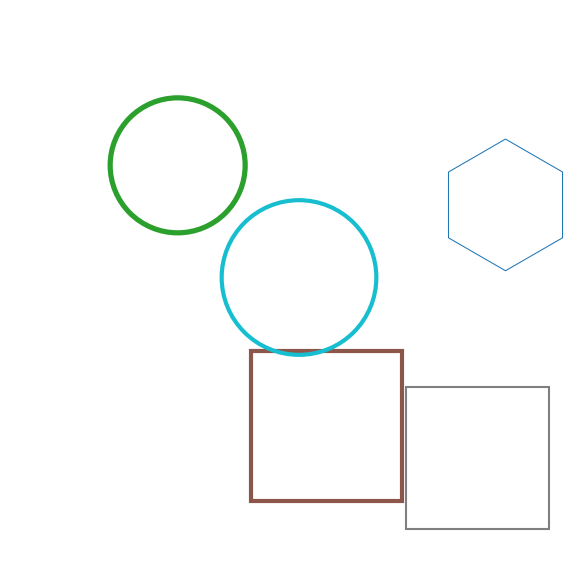[{"shape": "hexagon", "thickness": 0.5, "radius": 0.57, "center": [0.875, 0.644]}, {"shape": "circle", "thickness": 2.5, "radius": 0.58, "center": [0.308, 0.713]}, {"shape": "square", "thickness": 2, "radius": 0.65, "center": [0.566, 0.261]}, {"shape": "square", "thickness": 1, "radius": 0.62, "center": [0.827, 0.206]}, {"shape": "circle", "thickness": 2, "radius": 0.67, "center": [0.518, 0.519]}]